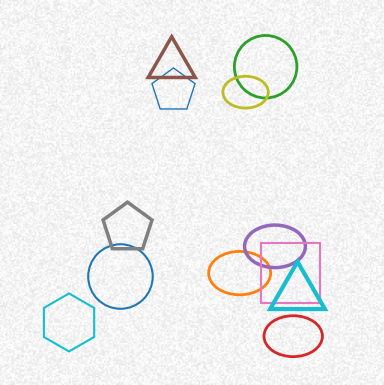[{"shape": "pentagon", "thickness": 1, "radius": 0.29, "center": [0.451, 0.765]}, {"shape": "circle", "thickness": 1.5, "radius": 0.42, "center": [0.313, 0.282]}, {"shape": "oval", "thickness": 2, "radius": 0.4, "center": [0.622, 0.291]}, {"shape": "circle", "thickness": 2, "radius": 0.41, "center": [0.69, 0.827]}, {"shape": "oval", "thickness": 2, "radius": 0.38, "center": [0.762, 0.127]}, {"shape": "oval", "thickness": 2.5, "radius": 0.39, "center": [0.714, 0.36]}, {"shape": "triangle", "thickness": 2.5, "radius": 0.35, "center": [0.446, 0.834]}, {"shape": "square", "thickness": 1.5, "radius": 0.39, "center": [0.754, 0.291]}, {"shape": "pentagon", "thickness": 2.5, "radius": 0.33, "center": [0.331, 0.408]}, {"shape": "oval", "thickness": 2, "radius": 0.29, "center": [0.638, 0.761]}, {"shape": "hexagon", "thickness": 1.5, "radius": 0.38, "center": [0.179, 0.162]}, {"shape": "triangle", "thickness": 3, "radius": 0.41, "center": [0.773, 0.238]}]